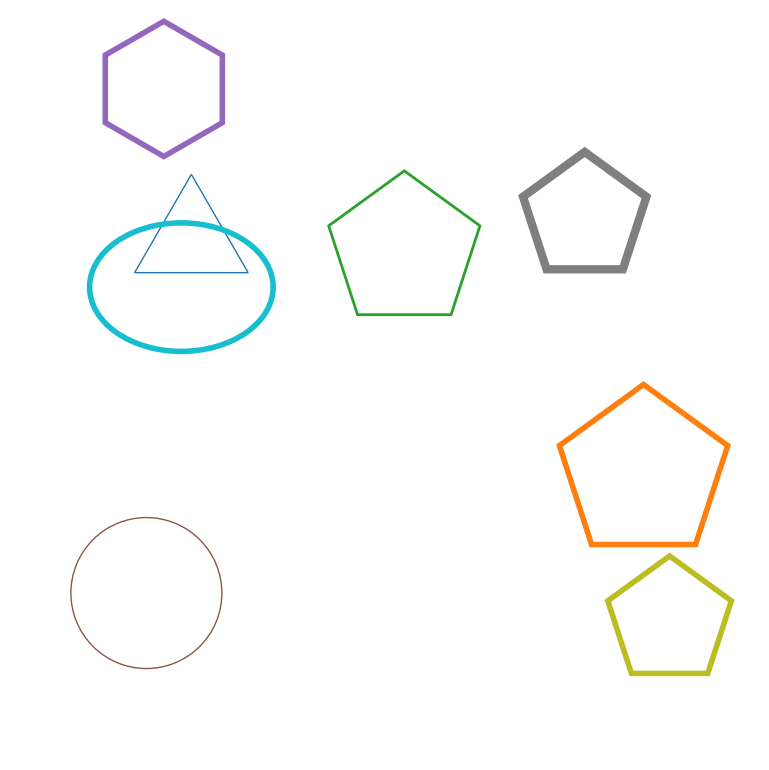[{"shape": "triangle", "thickness": 0.5, "radius": 0.43, "center": [0.249, 0.688]}, {"shape": "pentagon", "thickness": 2, "radius": 0.57, "center": [0.836, 0.386]}, {"shape": "pentagon", "thickness": 1, "radius": 0.52, "center": [0.525, 0.675]}, {"shape": "hexagon", "thickness": 2, "radius": 0.44, "center": [0.213, 0.885]}, {"shape": "circle", "thickness": 0.5, "radius": 0.49, "center": [0.19, 0.23]}, {"shape": "pentagon", "thickness": 3, "radius": 0.42, "center": [0.759, 0.718]}, {"shape": "pentagon", "thickness": 2, "radius": 0.42, "center": [0.87, 0.194]}, {"shape": "oval", "thickness": 2, "radius": 0.6, "center": [0.236, 0.627]}]